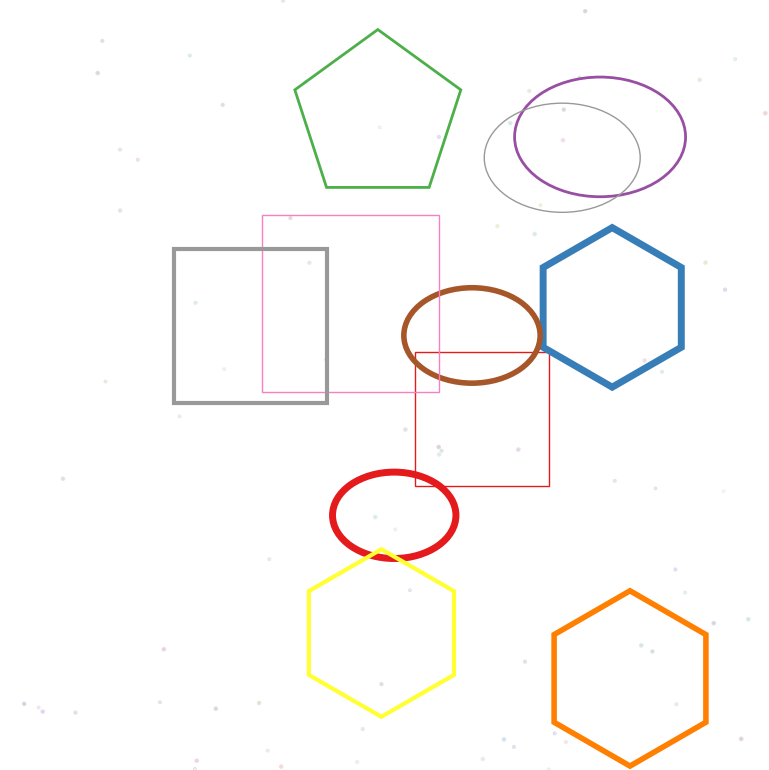[{"shape": "oval", "thickness": 2.5, "radius": 0.4, "center": [0.512, 0.331]}, {"shape": "square", "thickness": 0.5, "radius": 0.43, "center": [0.626, 0.456]}, {"shape": "hexagon", "thickness": 2.5, "radius": 0.52, "center": [0.795, 0.601]}, {"shape": "pentagon", "thickness": 1, "radius": 0.57, "center": [0.491, 0.848]}, {"shape": "oval", "thickness": 1, "radius": 0.56, "center": [0.779, 0.822]}, {"shape": "hexagon", "thickness": 2, "radius": 0.57, "center": [0.818, 0.119]}, {"shape": "hexagon", "thickness": 1.5, "radius": 0.54, "center": [0.495, 0.178]}, {"shape": "oval", "thickness": 2, "radius": 0.44, "center": [0.613, 0.564]}, {"shape": "square", "thickness": 0.5, "radius": 0.57, "center": [0.455, 0.605]}, {"shape": "square", "thickness": 1.5, "radius": 0.5, "center": [0.325, 0.577]}, {"shape": "oval", "thickness": 0.5, "radius": 0.51, "center": [0.73, 0.795]}]